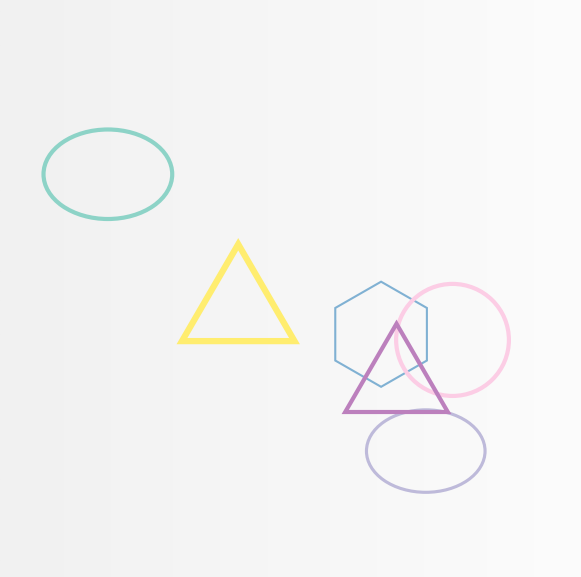[{"shape": "oval", "thickness": 2, "radius": 0.55, "center": [0.186, 0.697]}, {"shape": "oval", "thickness": 1.5, "radius": 0.51, "center": [0.732, 0.218]}, {"shape": "hexagon", "thickness": 1, "radius": 0.46, "center": [0.656, 0.42]}, {"shape": "circle", "thickness": 2, "radius": 0.49, "center": [0.779, 0.411]}, {"shape": "triangle", "thickness": 2, "radius": 0.51, "center": [0.682, 0.337]}, {"shape": "triangle", "thickness": 3, "radius": 0.56, "center": [0.41, 0.464]}]